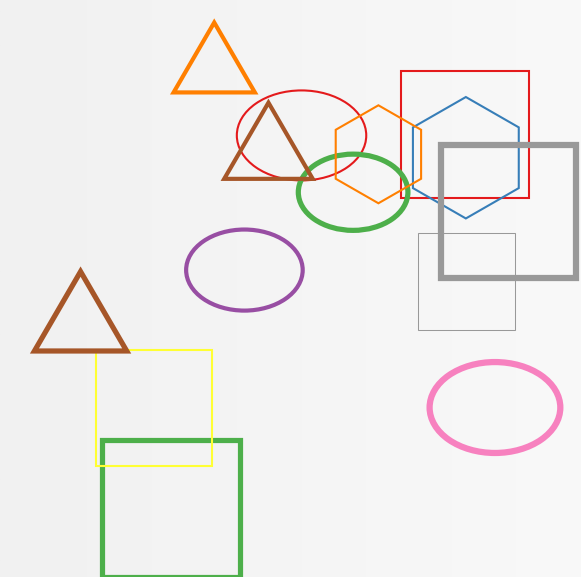[{"shape": "oval", "thickness": 1, "radius": 0.56, "center": [0.519, 0.765]}, {"shape": "square", "thickness": 1, "radius": 0.55, "center": [0.8, 0.767]}, {"shape": "hexagon", "thickness": 1, "radius": 0.53, "center": [0.801, 0.726]}, {"shape": "square", "thickness": 2.5, "radius": 0.59, "center": [0.294, 0.119]}, {"shape": "oval", "thickness": 2.5, "radius": 0.47, "center": [0.608, 0.666]}, {"shape": "oval", "thickness": 2, "radius": 0.5, "center": [0.42, 0.531]}, {"shape": "hexagon", "thickness": 1, "radius": 0.42, "center": [0.651, 0.732]}, {"shape": "triangle", "thickness": 2, "radius": 0.4, "center": [0.369, 0.879]}, {"shape": "square", "thickness": 1, "radius": 0.5, "center": [0.265, 0.293]}, {"shape": "triangle", "thickness": 2.5, "radius": 0.46, "center": [0.139, 0.437]}, {"shape": "triangle", "thickness": 2, "radius": 0.44, "center": [0.462, 0.733]}, {"shape": "oval", "thickness": 3, "radius": 0.56, "center": [0.852, 0.293]}, {"shape": "square", "thickness": 3, "radius": 0.58, "center": [0.875, 0.633]}, {"shape": "square", "thickness": 0.5, "radius": 0.42, "center": [0.802, 0.512]}]